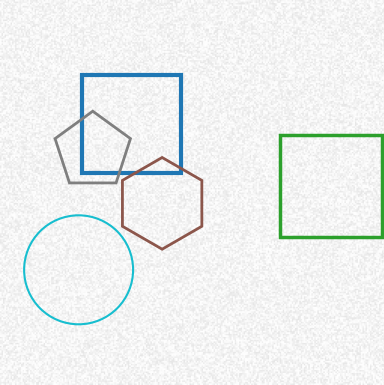[{"shape": "square", "thickness": 3, "radius": 0.64, "center": [0.341, 0.679]}, {"shape": "square", "thickness": 2.5, "radius": 0.66, "center": [0.859, 0.518]}, {"shape": "hexagon", "thickness": 2, "radius": 0.6, "center": [0.421, 0.472]}, {"shape": "pentagon", "thickness": 2, "radius": 0.51, "center": [0.241, 0.608]}, {"shape": "circle", "thickness": 1.5, "radius": 0.71, "center": [0.204, 0.299]}]